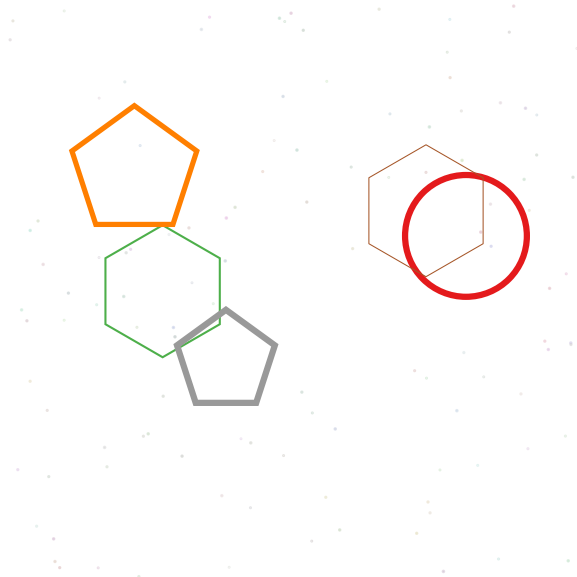[{"shape": "circle", "thickness": 3, "radius": 0.53, "center": [0.807, 0.591]}, {"shape": "hexagon", "thickness": 1, "radius": 0.57, "center": [0.282, 0.495]}, {"shape": "pentagon", "thickness": 2.5, "radius": 0.57, "center": [0.233, 0.702]}, {"shape": "hexagon", "thickness": 0.5, "radius": 0.57, "center": [0.738, 0.634]}, {"shape": "pentagon", "thickness": 3, "radius": 0.45, "center": [0.391, 0.374]}]